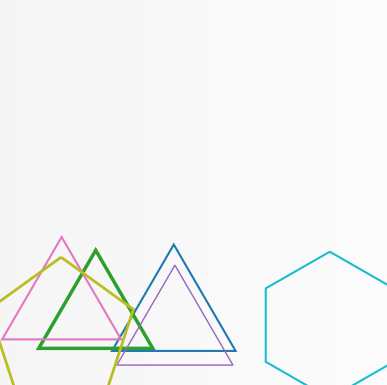[{"shape": "triangle", "thickness": 1.5, "radius": 0.92, "center": [0.449, 0.181]}, {"shape": "triangle", "thickness": 2.5, "radius": 0.85, "center": [0.247, 0.18]}, {"shape": "triangle", "thickness": 1, "radius": 0.86, "center": [0.451, 0.138]}, {"shape": "triangle", "thickness": 1.5, "radius": 0.89, "center": [0.159, 0.207]}, {"shape": "pentagon", "thickness": 2, "radius": 0.98, "center": [0.158, 0.136]}, {"shape": "hexagon", "thickness": 1.5, "radius": 0.95, "center": [0.851, 0.156]}]